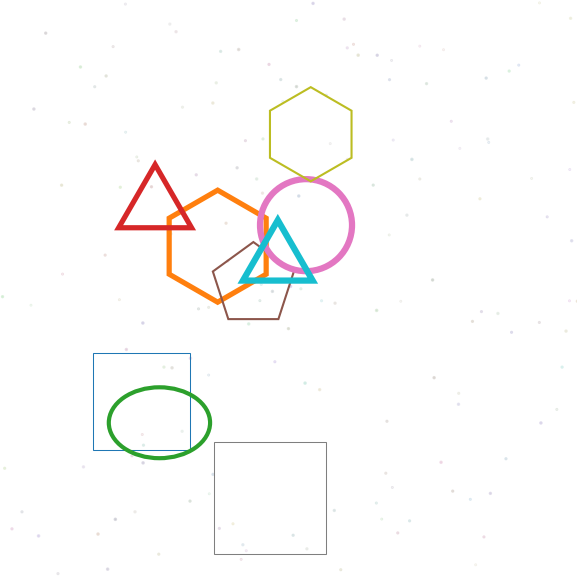[{"shape": "square", "thickness": 0.5, "radius": 0.42, "center": [0.245, 0.304]}, {"shape": "hexagon", "thickness": 2.5, "radius": 0.48, "center": [0.377, 0.573]}, {"shape": "oval", "thickness": 2, "radius": 0.44, "center": [0.276, 0.267]}, {"shape": "triangle", "thickness": 2.5, "radius": 0.36, "center": [0.269, 0.641]}, {"shape": "pentagon", "thickness": 1, "radius": 0.37, "center": [0.439, 0.506]}, {"shape": "circle", "thickness": 3, "radius": 0.4, "center": [0.53, 0.609]}, {"shape": "square", "thickness": 0.5, "radius": 0.49, "center": [0.467, 0.137]}, {"shape": "hexagon", "thickness": 1, "radius": 0.41, "center": [0.538, 0.767]}, {"shape": "triangle", "thickness": 3, "radius": 0.35, "center": [0.481, 0.548]}]